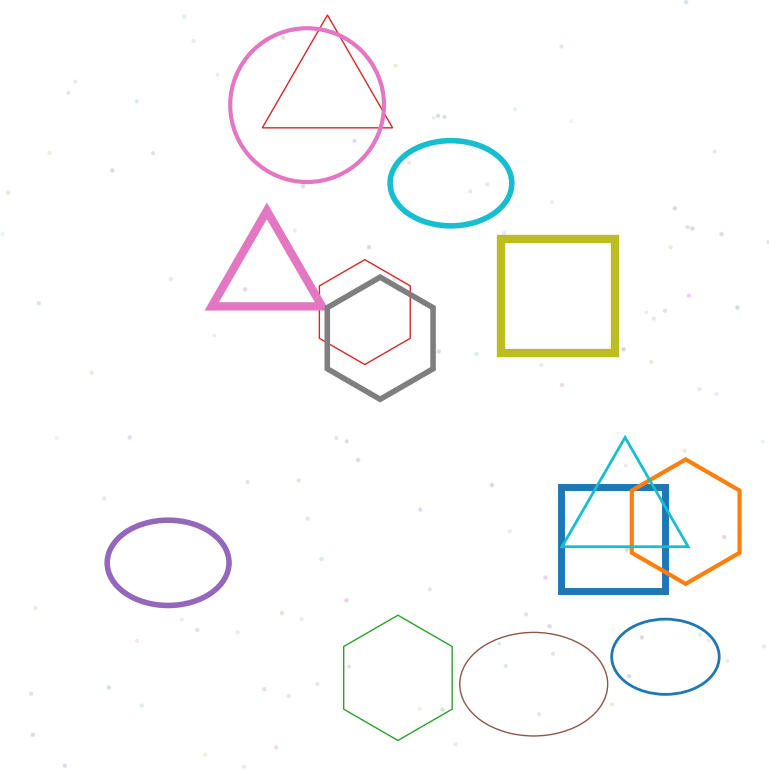[{"shape": "square", "thickness": 2.5, "radius": 0.34, "center": [0.797, 0.3]}, {"shape": "oval", "thickness": 1, "radius": 0.35, "center": [0.864, 0.147]}, {"shape": "hexagon", "thickness": 1.5, "radius": 0.4, "center": [0.891, 0.323]}, {"shape": "hexagon", "thickness": 0.5, "radius": 0.41, "center": [0.517, 0.12]}, {"shape": "hexagon", "thickness": 0.5, "radius": 0.34, "center": [0.474, 0.595]}, {"shape": "triangle", "thickness": 0.5, "radius": 0.49, "center": [0.425, 0.883]}, {"shape": "oval", "thickness": 2, "radius": 0.4, "center": [0.218, 0.269]}, {"shape": "oval", "thickness": 0.5, "radius": 0.48, "center": [0.693, 0.111]}, {"shape": "triangle", "thickness": 3, "radius": 0.41, "center": [0.347, 0.643]}, {"shape": "circle", "thickness": 1.5, "radius": 0.5, "center": [0.399, 0.863]}, {"shape": "hexagon", "thickness": 2, "radius": 0.4, "center": [0.494, 0.561]}, {"shape": "square", "thickness": 3, "radius": 0.37, "center": [0.725, 0.616]}, {"shape": "triangle", "thickness": 1, "radius": 0.47, "center": [0.812, 0.337]}, {"shape": "oval", "thickness": 2, "radius": 0.4, "center": [0.586, 0.762]}]